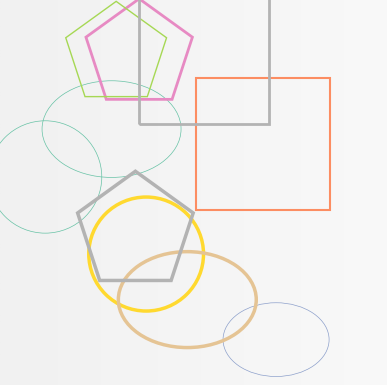[{"shape": "circle", "thickness": 0.5, "radius": 0.73, "center": [0.117, 0.54]}, {"shape": "oval", "thickness": 0.5, "radius": 0.9, "center": [0.288, 0.665]}, {"shape": "square", "thickness": 1.5, "radius": 0.86, "center": [0.679, 0.625]}, {"shape": "oval", "thickness": 0.5, "radius": 0.68, "center": [0.712, 0.118]}, {"shape": "pentagon", "thickness": 2, "radius": 0.72, "center": [0.359, 0.859]}, {"shape": "pentagon", "thickness": 1, "radius": 0.68, "center": [0.3, 0.86]}, {"shape": "circle", "thickness": 2.5, "radius": 0.74, "center": [0.377, 0.34]}, {"shape": "oval", "thickness": 2.5, "radius": 0.89, "center": [0.483, 0.222]}, {"shape": "square", "thickness": 2, "radius": 0.84, "center": [0.527, 0.847]}, {"shape": "pentagon", "thickness": 2.5, "radius": 0.78, "center": [0.349, 0.398]}]